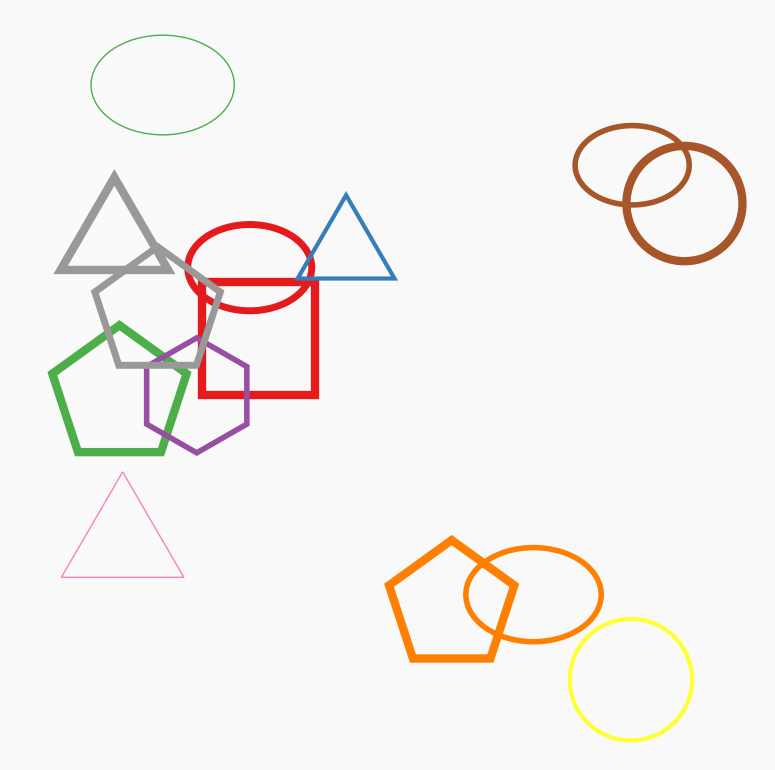[{"shape": "oval", "thickness": 2.5, "radius": 0.4, "center": [0.322, 0.652]}, {"shape": "square", "thickness": 3, "radius": 0.37, "center": [0.333, 0.56]}, {"shape": "triangle", "thickness": 1.5, "radius": 0.36, "center": [0.447, 0.674]}, {"shape": "pentagon", "thickness": 3, "radius": 0.46, "center": [0.154, 0.487]}, {"shape": "oval", "thickness": 0.5, "radius": 0.46, "center": [0.21, 0.89]}, {"shape": "hexagon", "thickness": 2, "radius": 0.37, "center": [0.254, 0.487]}, {"shape": "oval", "thickness": 2, "radius": 0.44, "center": [0.688, 0.228]}, {"shape": "pentagon", "thickness": 3, "radius": 0.42, "center": [0.583, 0.214]}, {"shape": "circle", "thickness": 1.5, "radius": 0.39, "center": [0.814, 0.117]}, {"shape": "oval", "thickness": 2, "radius": 0.37, "center": [0.816, 0.785]}, {"shape": "circle", "thickness": 3, "radius": 0.37, "center": [0.883, 0.736]}, {"shape": "triangle", "thickness": 0.5, "radius": 0.46, "center": [0.158, 0.296]}, {"shape": "pentagon", "thickness": 2.5, "radius": 0.43, "center": [0.203, 0.594]}, {"shape": "triangle", "thickness": 3, "radius": 0.4, "center": [0.148, 0.689]}]